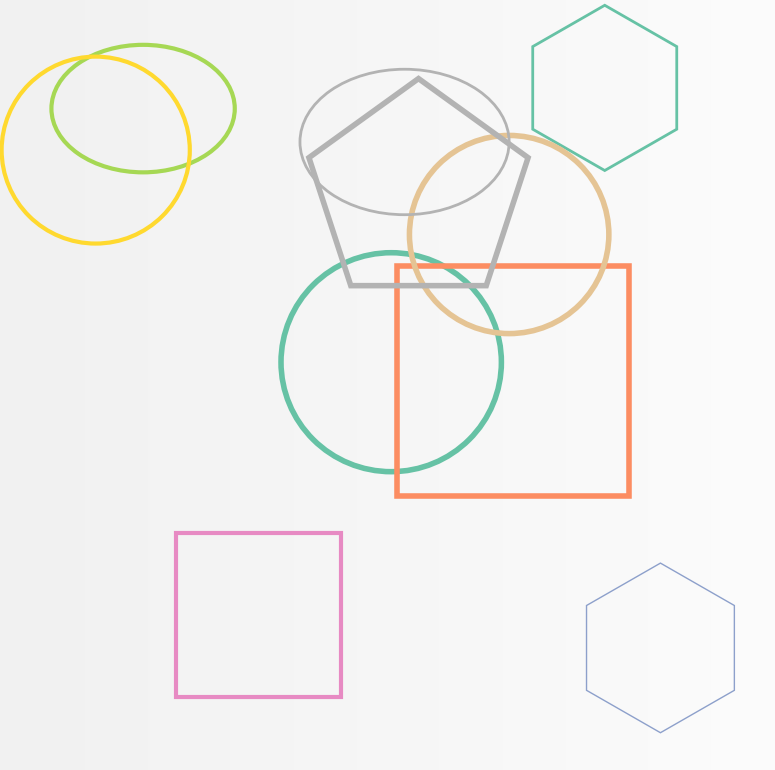[{"shape": "circle", "thickness": 2, "radius": 0.71, "center": [0.505, 0.53]}, {"shape": "hexagon", "thickness": 1, "radius": 0.54, "center": [0.78, 0.886]}, {"shape": "square", "thickness": 2, "radius": 0.75, "center": [0.662, 0.505]}, {"shape": "hexagon", "thickness": 0.5, "radius": 0.55, "center": [0.852, 0.159]}, {"shape": "square", "thickness": 1.5, "radius": 0.53, "center": [0.333, 0.201]}, {"shape": "oval", "thickness": 1.5, "radius": 0.59, "center": [0.185, 0.859]}, {"shape": "circle", "thickness": 1.5, "radius": 0.61, "center": [0.124, 0.805]}, {"shape": "circle", "thickness": 2, "radius": 0.64, "center": [0.657, 0.695]}, {"shape": "pentagon", "thickness": 2, "radius": 0.74, "center": [0.54, 0.749]}, {"shape": "oval", "thickness": 1, "radius": 0.67, "center": [0.522, 0.816]}]